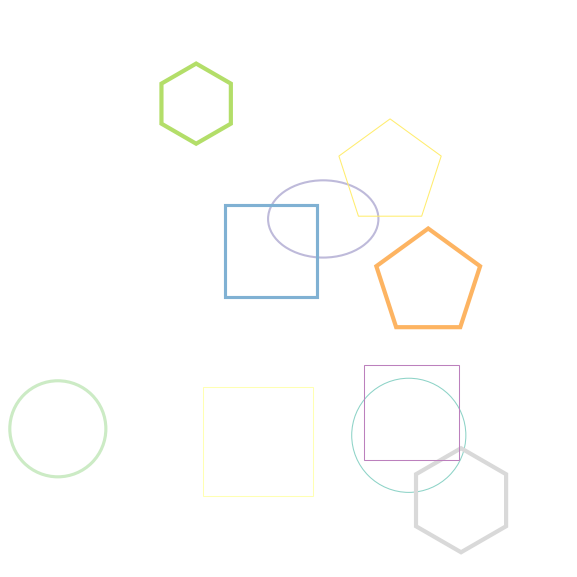[{"shape": "circle", "thickness": 0.5, "radius": 0.49, "center": [0.708, 0.245]}, {"shape": "square", "thickness": 0.5, "radius": 0.47, "center": [0.447, 0.235]}, {"shape": "oval", "thickness": 1, "radius": 0.48, "center": [0.56, 0.62]}, {"shape": "square", "thickness": 1.5, "radius": 0.4, "center": [0.469, 0.564]}, {"shape": "pentagon", "thickness": 2, "radius": 0.47, "center": [0.741, 0.509]}, {"shape": "hexagon", "thickness": 2, "radius": 0.35, "center": [0.34, 0.82]}, {"shape": "hexagon", "thickness": 2, "radius": 0.45, "center": [0.798, 0.133]}, {"shape": "square", "thickness": 0.5, "radius": 0.41, "center": [0.712, 0.286]}, {"shape": "circle", "thickness": 1.5, "radius": 0.42, "center": [0.1, 0.257]}, {"shape": "pentagon", "thickness": 0.5, "radius": 0.47, "center": [0.675, 0.7]}]